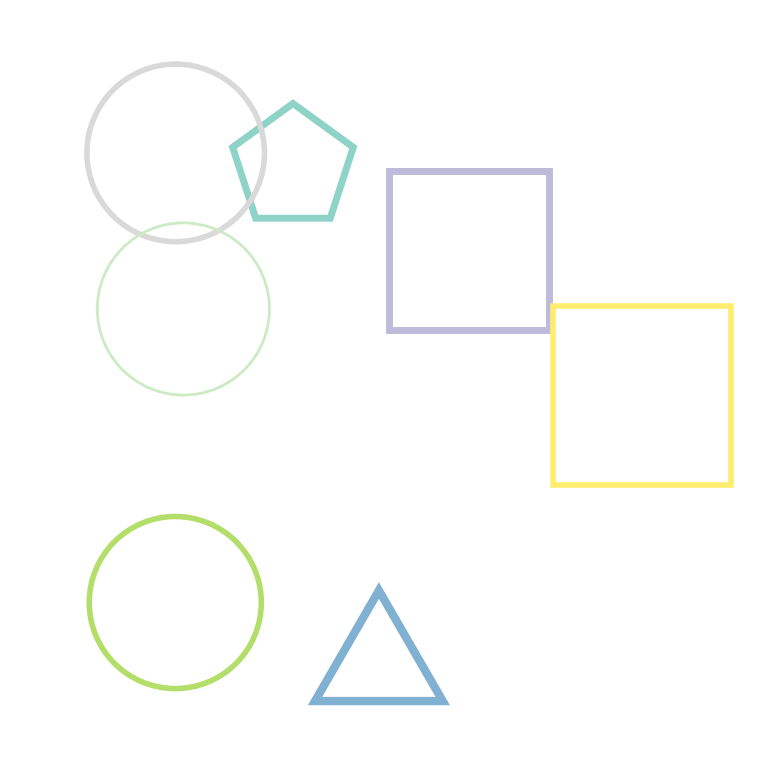[{"shape": "pentagon", "thickness": 2.5, "radius": 0.41, "center": [0.38, 0.783]}, {"shape": "square", "thickness": 2.5, "radius": 0.52, "center": [0.609, 0.674]}, {"shape": "triangle", "thickness": 3, "radius": 0.48, "center": [0.492, 0.137]}, {"shape": "circle", "thickness": 2, "radius": 0.56, "center": [0.228, 0.217]}, {"shape": "circle", "thickness": 2, "radius": 0.58, "center": [0.228, 0.801]}, {"shape": "circle", "thickness": 1, "radius": 0.56, "center": [0.238, 0.599]}, {"shape": "square", "thickness": 2, "radius": 0.58, "center": [0.834, 0.486]}]